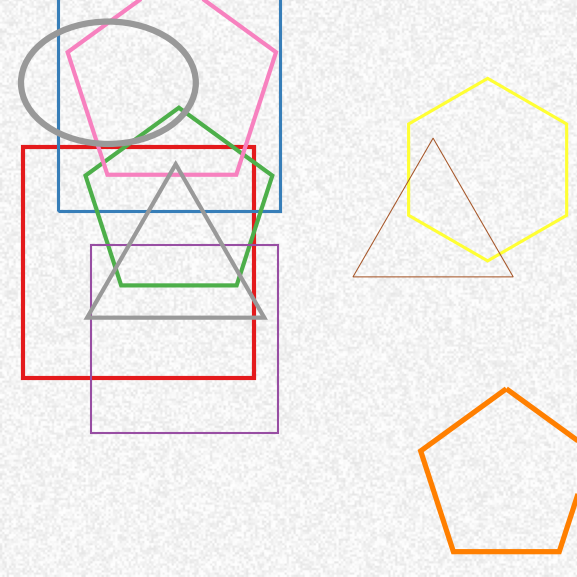[{"shape": "square", "thickness": 2, "radius": 1.0, "center": [0.24, 0.545]}, {"shape": "square", "thickness": 1.5, "radius": 0.96, "center": [0.293, 0.827]}, {"shape": "pentagon", "thickness": 2, "radius": 0.85, "center": [0.31, 0.643]}, {"shape": "square", "thickness": 1, "radius": 0.81, "center": [0.319, 0.412]}, {"shape": "pentagon", "thickness": 2.5, "radius": 0.78, "center": [0.877, 0.17]}, {"shape": "hexagon", "thickness": 1.5, "radius": 0.79, "center": [0.844, 0.705]}, {"shape": "triangle", "thickness": 0.5, "radius": 0.8, "center": [0.75, 0.6]}, {"shape": "pentagon", "thickness": 2, "radius": 0.95, "center": [0.298, 0.85]}, {"shape": "oval", "thickness": 3, "radius": 0.76, "center": [0.188, 0.856]}, {"shape": "triangle", "thickness": 2, "radius": 0.89, "center": [0.304, 0.538]}]